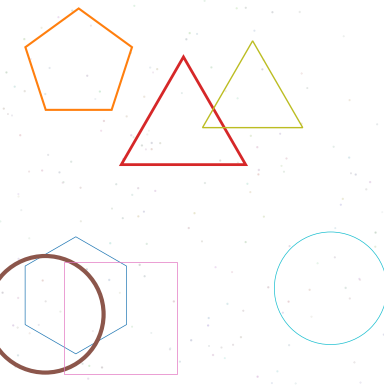[{"shape": "hexagon", "thickness": 0.5, "radius": 0.76, "center": [0.197, 0.233]}, {"shape": "pentagon", "thickness": 1.5, "radius": 0.73, "center": [0.204, 0.832]}, {"shape": "triangle", "thickness": 2, "radius": 0.93, "center": [0.477, 0.666]}, {"shape": "circle", "thickness": 3, "radius": 0.76, "center": [0.118, 0.184]}, {"shape": "square", "thickness": 0.5, "radius": 0.73, "center": [0.313, 0.174]}, {"shape": "triangle", "thickness": 1, "radius": 0.75, "center": [0.656, 0.744]}, {"shape": "circle", "thickness": 0.5, "radius": 0.73, "center": [0.859, 0.251]}]